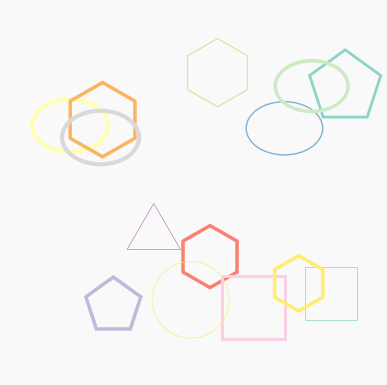[{"shape": "pentagon", "thickness": 2, "radius": 0.48, "center": [0.891, 0.774]}, {"shape": "square", "thickness": 0.5, "radius": 0.34, "center": [0.854, 0.238]}, {"shape": "oval", "thickness": 3, "radius": 0.49, "center": [0.181, 0.674]}, {"shape": "pentagon", "thickness": 2.5, "radius": 0.37, "center": [0.292, 0.206]}, {"shape": "hexagon", "thickness": 2.5, "radius": 0.4, "center": [0.542, 0.333]}, {"shape": "oval", "thickness": 1, "radius": 0.49, "center": [0.734, 0.667]}, {"shape": "hexagon", "thickness": 2.5, "radius": 0.48, "center": [0.265, 0.689]}, {"shape": "hexagon", "thickness": 0.5, "radius": 0.44, "center": [0.561, 0.811]}, {"shape": "square", "thickness": 2, "radius": 0.41, "center": [0.654, 0.202]}, {"shape": "oval", "thickness": 3, "radius": 0.5, "center": [0.26, 0.643]}, {"shape": "triangle", "thickness": 0.5, "radius": 0.4, "center": [0.397, 0.392]}, {"shape": "oval", "thickness": 2.5, "radius": 0.47, "center": [0.804, 0.776]}, {"shape": "circle", "thickness": 0.5, "radius": 0.5, "center": [0.492, 0.221]}, {"shape": "hexagon", "thickness": 2.5, "radius": 0.36, "center": [0.771, 0.264]}]